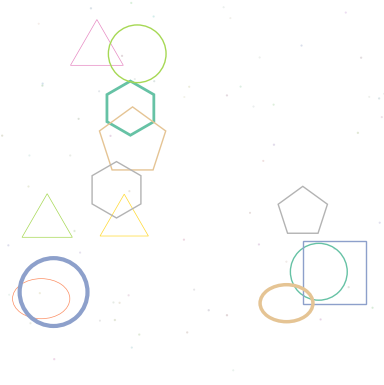[{"shape": "circle", "thickness": 1, "radius": 0.37, "center": [0.828, 0.294]}, {"shape": "hexagon", "thickness": 2, "radius": 0.35, "center": [0.339, 0.719]}, {"shape": "oval", "thickness": 0.5, "radius": 0.37, "center": [0.107, 0.224]}, {"shape": "square", "thickness": 1, "radius": 0.41, "center": [0.868, 0.292]}, {"shape": "circle", "thickness": 3, "radius": 0.44, "center": [0.139, 0.241]}, {"shape": "triangle", "thickness": 0.5, "radius": 0.4, "center": [0.252, 0.87]}, {"shape": "triangle", "thickness": 0.5, "radius": 0.38, "center": [0.123, 0.421]}, {"shape": "circle", "thickness": 1, "radius": 0.37, "center": [0.356, 0.86]}, {"shape": "triangle", "thickness": 0.5, "radius": 0.36, "center": [0.323, 0.423]}, {"shape": "oval", "thickness": 2.5, "radius": 0.34, "center": [0.744, 0.212]}, {"shape": "pentagon", "thickness": 1, "radius": 0.45, "center": [0.344, 0.632]}, {"shape": "pentagon", "thickness": 1, "radius": 0.34, "center": [0.786, 0.449]}, {"shape": "hexagon", "thickness": 1, "radius": 0.37, "center": [0.303, 0.507]}]